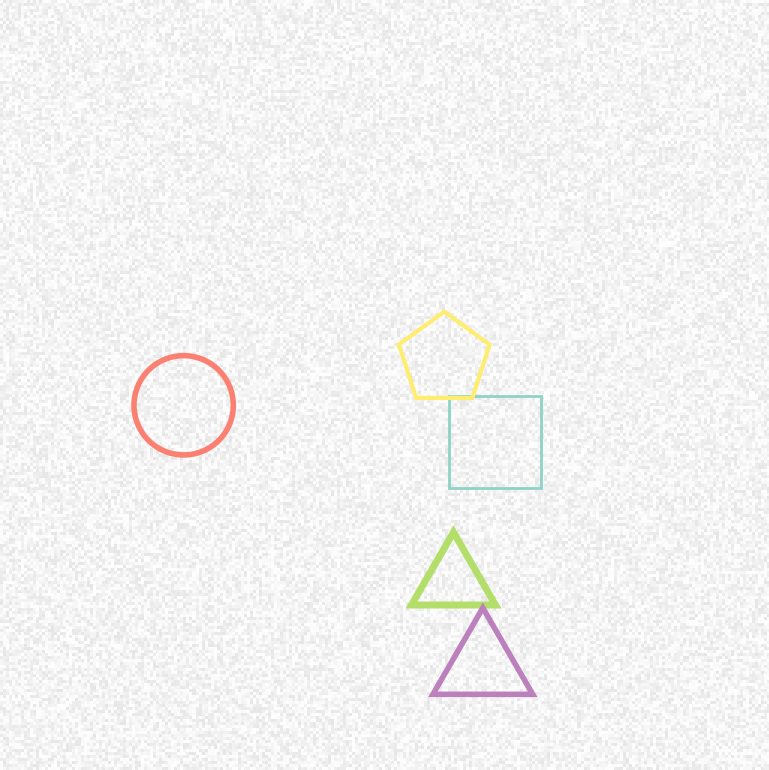[{"shape": "square", "thickness": 1, "radius": 0.3, "center": [0.643, 0.426]}, {"shape": "circle", "thickness": 2, "radius": 0.32, "center": [0.239, 0.474]}, {"shape": "triangle", "thickness": 2.5, "radius": 0.31, "center": [0.589, 0.246]}, {"shape": "triangle", "thickness": 2, "radius": 0.37, "center": [0.627, 0.136]}, {"shape": "pentagon", "thickness": 1.5, "radius": 0.31, "center": [0.577, 0.533]}]